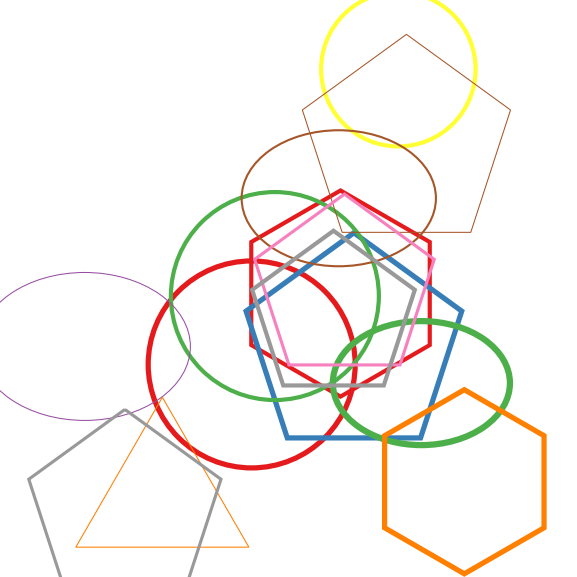[{"shape": "hexagon", "thickness": 2, "radius": 0.89, "center": [0.59, 0.491]}, {"shape": "circle", "thickness": 2.5, "radius": 0.9, "center": [0.436, 0.368]}, {"shape": "pentagon", "thickness": 2.5, "radius": 0.98, "center": [0.613, 0.4]}, {"shape": "circle", "thickness": 2, "radius": 0.9, "center": [0.476, 0.486]}, {"shape": "oval", "thickness": 3, "radius": 0.77, "center": [0.73, 0.336]}, {"shape": "oval", "thickness": 0.5, "radius": 0.91, "center": [0.147, 0.399]}, {"shape": "hexagon", "thickness": 2.5, "radius": 0.8, "center": [0.804, 0.165]}, {"shape": "triangle", "thickness": 0.5, "radius": 0.87, "center": [0.281, 0.138]}, {"shape": "circle", "thickness": 2, "radius": 0.67, "center": [0.69, 0.879]}, {"shape": "pentagon", "thickness": 0.5, "radius": 0.95, "center": [0.704, 0.75]}, {"shape": "oval", "thickness": 1, "radius": 0.84, "center": [0.587, 0.656]}, {"shape": "pentagon", "thickness": 1.5, "radius": 0.82, "center": [0.596, 0.499]}, {"shape": "pentagon", "thickness": 2, "radius": 0.74, "center": [0.577, 0.451]}, {"shape": "pentagon", "thickness": 1.5, "radius": 0.87, "center": [0.216, 0.115]}]